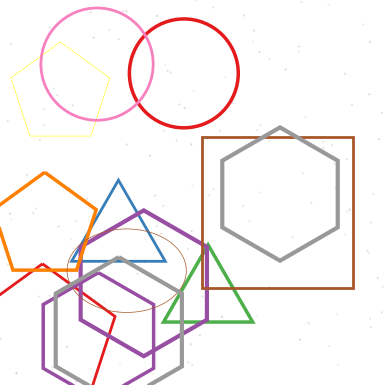[{"shape": "circle", "thickness": 2.5, "radius": 0.71, "center": [0.477, 0.809]}, {"shape": "pentagon", "thickness": 2, "radius": 0.99, "center": [0.11, 0.117]}, {"shape": "triangle", "thickness": 2, "radius": 0.7, "center": [0.308, 0.392]}, {"shape": "triangle", "thickness": 2.5, "radius": 0.67, "center": [0.541, 0.23]}, {"shape": "hexagon", "thickness": 3, "radius": 0.95, "center": [0.373, 0.264]}, {"shape": "hexagon", "thickness": 2.5, "radius": 0.83, "center": [0.256, 0.126]}, {"shape": "pentagon", "thickness": 2.5, "radius": 0.7, "center": [0.116, 0.412]}, {"shape": "pentagon", "thickness": 0.5, "radius": 0.68, "center": [0.157, 0.756]}, {"shape": "oval", "thickness": 0.5, "radius": 0.77, "center": [0.329, 0.297]}, {"shape": "square", "thickness": 2, "radius": 0.98, "center": [0.722, 0.448]}, {"shape": "circle", "thickness": 2, "radius": 0.73, "center": [0.252, 0.833]}, {"shape": "hexagon", "thickness": 3, "radius": 0.87, "center": [0.727, 0.496]}, {"shape": "hexagon", "thickness": 3, "radius": 0.95, "center": [0.309, 0.143]}]